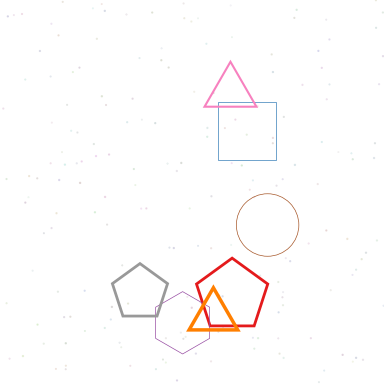[{"shape": "pentagon", "thickness": 2, "radius": 0.49, "center": [0.603, 0.232]}, {"shape": "square", "thickness": 0.5, "radius": 0.37, "center": [0.641, 0.66]}, {"shape": "hexagon", "thickness": 0.5, "radius": 0.4, "center": [0.474, 0.162]}, {"shape": "triangle", "thickness": 2.5, "radius": 0.36, "center": [0.554, 0.18]}, {"shape": "circle", "thickness": 0.5, "radius": 0.41, "center": [0.695, 0.416]}, {"shape": "triangle", "thickness": 1.5, "radius": 0.39, "center": [0.599, 0.762]}, {"shape": "pentagon", "thickness": 2, "radius": 0.38, "center": [0.364, 0.24]}]